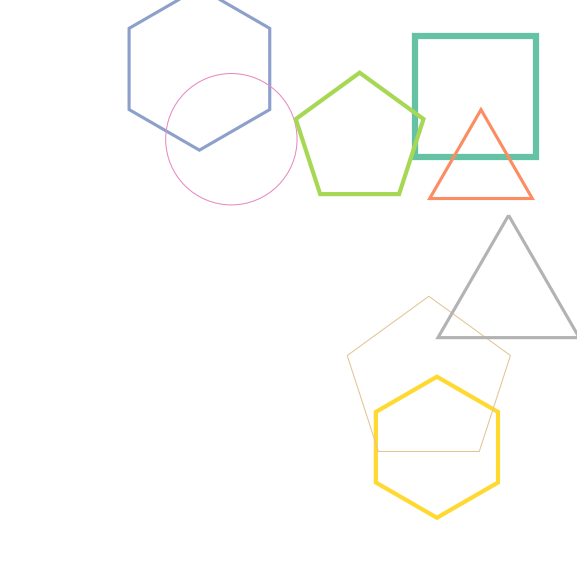[{"shape": "square", "thickness": 3, "radius": 0.52, "center": [0.824, 0.832]}, {"shape": "triangle", "thickness": 1.5, "radius": 0.51, "center": [0.833, 0.707]}, {"shape": "hexagon", "thickness": 1.5, "radius": 0.7, "center": [0.345, 0.88]}, {"shape": "circle", "thickness": 0.5, "radius": 0.57, "center": [0.401, 0.758]}, {"shape": "pentagon", "thickness": 2, "radius": 0.58, "center": [0.623, 0.757]}, {"shape": "hexagon", "thickness": 2, "radius": 0.61, "center": [0.757, 0.225]}, {"shape": "pentagon", "thickness": 0.5, "radius": 0.74, "center": [0.743, 0.338]}, {"shape": "triangle", "thickness": 1.5, "radius": 0.71, "center": [0.881, 0.485]}]